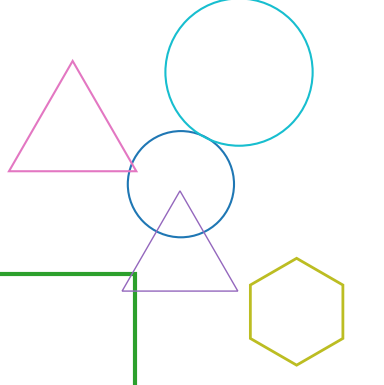[{"shape": "circle", "thickness": 1.5, "radius": 0.69, "center": [0.47, 0.522]}, {"shape": "square", "thickness": 3, "radius": 0.93, "center": [0.164, 0.101]}, {"shape": "triangle", "thickness": 1, "radius": 0.87, "center": [0.467, 0.331]}, {"shape": "triangle", "thickness": 1.5, "radius": 0.95, "center": [0.189, 0.651]}, {"shape": "hexagon", "thickness": 2, "radius": 0.69, "center": [0.77, 0.19]}, {"shape": "circle", "thickness": 1.5, "radius": 0.96, "center": [0.621, 0.813]}]